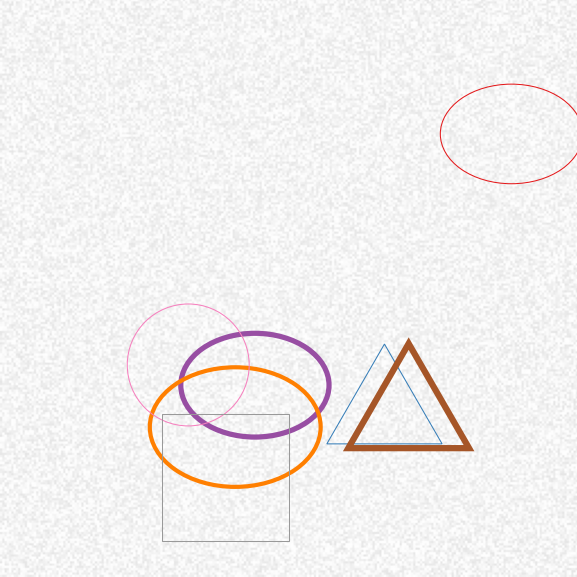[{"shape": "oval", "thickness": 0.5, "radius": 0.62, "center": [0.886, 0.767]}, {"shape": "triangle", "thickness": 0.5, "radius": 0.58, "center": [0.666, 0.288]}, {"shape": "oval", "thickness": 2.5, "radius": 0.64, "center": [0.441, 0.332]}, {"shape": "oval", "thickness": 2, "radius": 0.74, "center": [0.407, 0.26]}, {"shape": "triangle", "thickness": 3, "radius": 0.6, "center": [0.708, 0.283]}, {"shape": "circle", "thickness": 0.5, "radius": 0.53, "center": [0.326, 0.367]}, {"shape": "square", "thickness": 0.5, "radius": 0.55, "center": [0.39, 0.172]}]